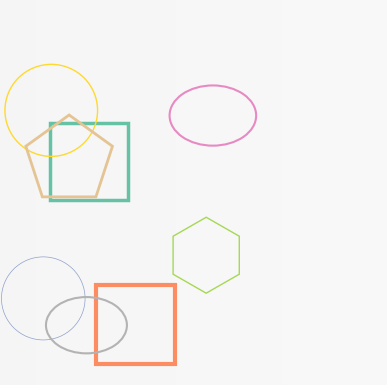[{"shape": "square", "thickness": 2.5, "radius": 0.5, "center": [0.23, 0.581]}, {"shape": "square", "thickness": 3, "radius": 0.51, "center": [0.35, 0.157]}, {"shape": "circle", "thickness": 0.5, "radius": 0.54, "center": [0.112, 0.225]}, {"shape": "oval", "thickness": 1.5, "radius": 0.56, "center": [0.549, 0.7]}, {"shape": "hexagon", "thickness": 1, "radius": 0.49, "center": [0.532, 0.337]}, {"shape": "circle", "thickness": 1, "radius": 0.6, "center": [0.132, 0.713]}, {"shape": "pentagon", "thickness": 2, "radius": 0.59, "center": [0.178, 0.584]}, {"shape": "oval", "thickness": 1.5, "radius": 0.52, "center": [0.223, 0.155]}]